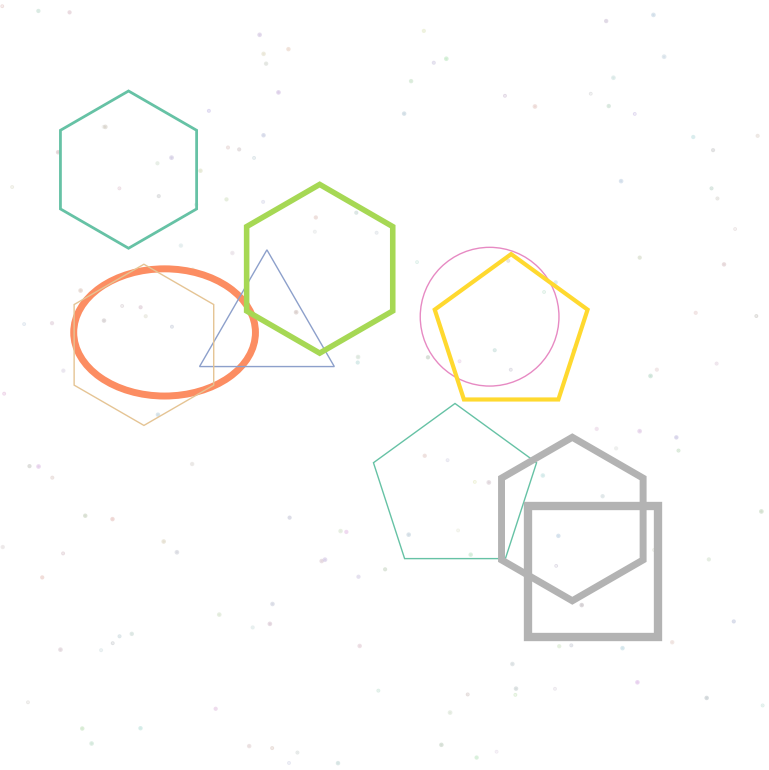[{"shape": "pentagon", "thickness": 0.5, "radius": 0.56, "center": [0.591, 0.365]}, {"shape": "hexagon", "thickness": 1, "radius": 0.51, "center": [0.167, 0.78]}, {"shape": "oval", "thickness": 2.5, "radius": 0.59, "center": [0.214, 0.568]}, {"shape": "triangle", "thickness": 0.5, "radius": 0.51, "center": [0.347, 0.574]}, {"shape": "circle", "thickness": 0.5, "radius": 0.45, "center": [0.636, 0.589]}, {"shape": "hexagon", "thickness": 2, "radius": 0.55, "center": [0.415, 0.651]}, {"shape": "pentagon", "thickness": 1.5, "radius": 0.52, "center": [0.664, 0.566]}, {"shape": "hexagon", "thickness": 0.5, "radius": 0.52, "center": [0.187, 0.552]}, {"shape": "hexagon", "thickness": 2.5, "radius": 0.53, "center": [0.743, 0.326]}, {"shape": "square", "thickness": 3, "radius": 0.42, "center": [0.77, 0.258]}]